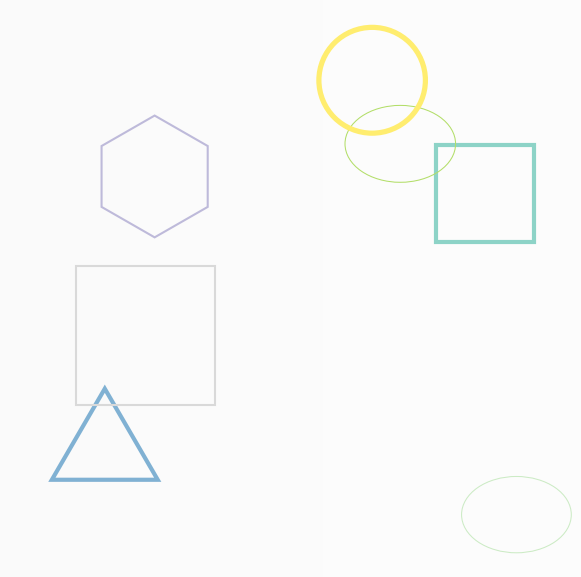[{"shape": "square", "thickness": 2, "radius": 0.42, "center": [0.834, 0.664]}, {"shape": "hexagon", "thickness": 1, "radius": 0.53, "center": [0.266, 0.694]}, {"shape": "triangle", "thickness": 2, "radius": 0.53, "center": [0.18, 0.221]}, {"shape": "oval", "thickness": 0.5, "radius": 0.48, "center": [0.689, 0.75]}, {"shape": "square", "thickness": 1, "radius": 0.6, "center": [0.25, 0.418]}, {"shape": "oval", "thickness": 0.5, "radius": 0.47, "center": [0.888, 0.108]}, {"shape": "circle", "thickness": 2.5, "radius": 0.46, "center": [0.64, 0.86]}]